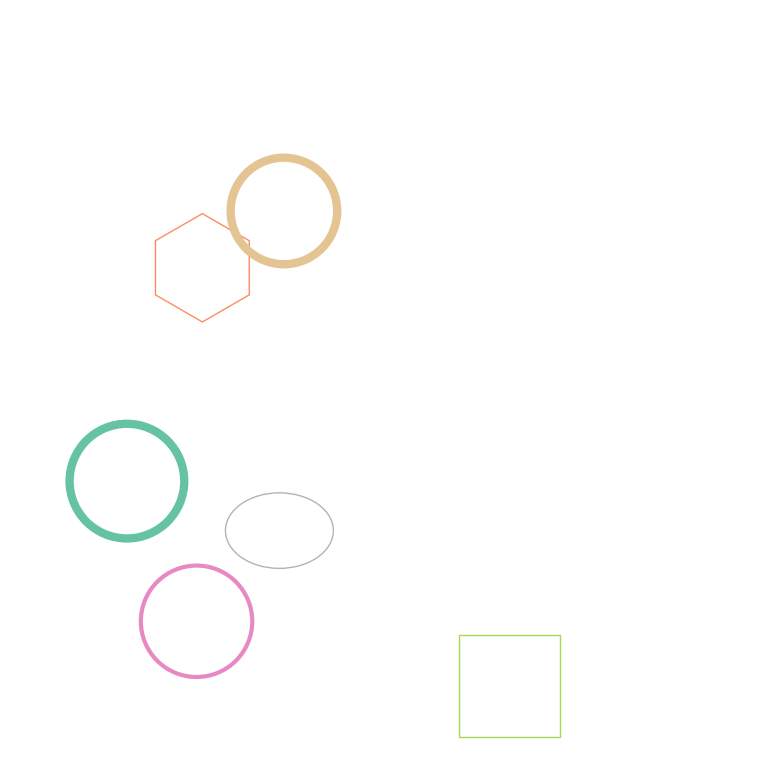[{"shape": "circle", "thickness": 3, "radius": 0.37, "center": [0.165, 0.375]}, {"shape": "hexagon", "thickness": 0.5, "radius": 0.35, "center": [0.263, 0.652]}, {"shape": "circle", "thickness": 1.5, "radius": 0.36, "center": [0.255, 0.193]}, {"shape": "square", "thickness": 0.5, "radius": 0.33, "center": [0.662, 0.109]}, {"shape": "circle", "thickness": 3, "radius": 0.35, "center": [0.369, 0.726]}, {"shape": "oval", "thickness": 0.5, "radius": 0.35, "center": [0.363, 0.311]}]